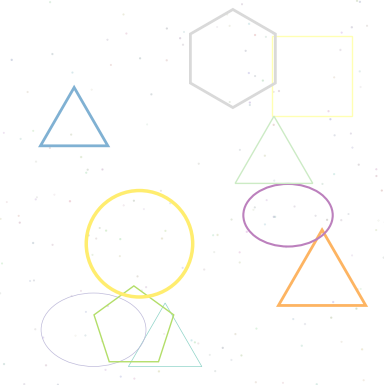[{"shape": "triangle", "thickness": 0.5, "radius": 0.55, "center": [0.429, 0.103]}, {"shape": "square", "thickness": 1, "radius": 0.52, "center": [0.811, 0.803]}, {"shape": "oval", "thickness": 0.5, "radius": 0.68, "center": [0.243, 0.144]}, {"shape": "triangle", "thickness": 2, "radius": 0.51, "center": [0.193, 0.672]}, {"shape": "triangle", "thickness": 2, "radius": 0.65, "center": [0.837, 0.272]}, {"shape": "pentagon", "thickness": 1, "radius": 0.54, "center": [0.348, 0.148]}, {"shape": "hexagon", "thickness": 2, "radius": 0.64, "center": [0.605, 0.848]}, {"shape": "oval", "thickness": 1.5, "radius": 0.58, "center": [0.748, 0.441]}, {"shape": "triangle", "thickness": 1, "radius": 0.58, "center": [0.712, 0.582]}, {"shape": "circle", "thickness": 2.5, "radius": 0.69, "center": [0.362, 0.367]}]